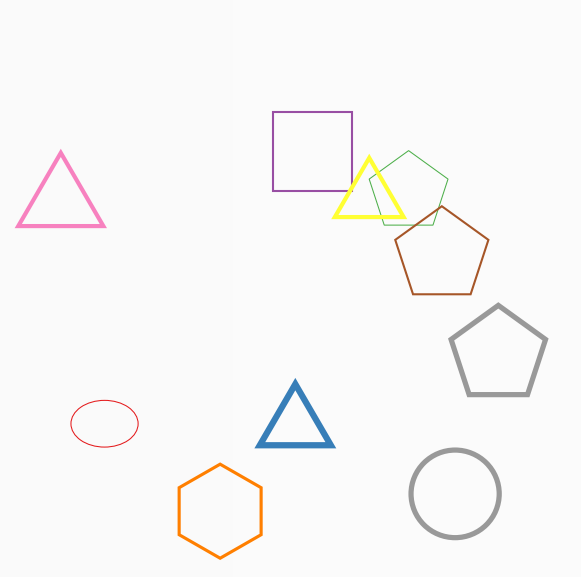[{"shape": "oval", "thickness": 0.5, "radius": 0.29, "center": [0.18, 0.265]}, {"shape": "triangle", "thickness": 3, "radius": 0.35, "center": [0.508, 0.263]}, {"shape": "pentagon", "thickness": 0.5, "radius": 0.36, "center": [0.703, 0.667]}, {"shape": "square", "thickness": 1, "radius": 0.34, "center": [0.537, 0.736]}, {"shape": "hexagon", "thickness": 1.5, "radius": 0.41, "center": [0.379, 0.114]}, {"shape": "triangle", "thickness": 2, "radius": 0.34, "center": [0.635, 0.657]}, {"shape": "pentagon", "thickness": 1, "radius": 0.42, "center": [0.76, 0.558]}, {"shape": "triangle", "thickness": 2, "radius": 0.42, "center": [0.105, 0.65]}, {"shape": "pentagon", "thickness": 2.5, "radius": 0.43, "center": [0.857, 0.385]}, {"shape": "circle", "thickness": 2.5, "radius": 0.38, "center": [0.783, 0.144]}]